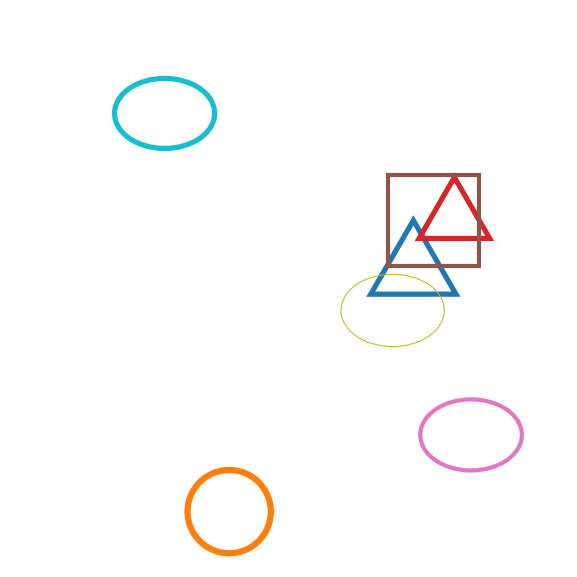[{"shape": "triangle", "thickness": 2.5, "radius": 0.43, "center": [0.716, 0.532]}, {"shape": "circle", "thickness": 3, "radius": 0.36, "center": [0.397, 0.113]}, {"shape": "triangle", "thickness": 2.5, "radius": 0.35, "center": [0.787, 0.622]}, {"shape": "square", "thickness": 2, "radius": 0.4, "center": [0.751, 0.617]}, {"shape": "oval", "thickness": 2, "radius": 0.44, "center": [0.816, 0.246]}, {"shape": "oval", "thickness": 0.5, "radius": 0.45, "center": [0.68, 0.462]}, {"shape": "oval", "thickness": 2.5, "radius": 0.43, "center": [0.285, 0.803]}]